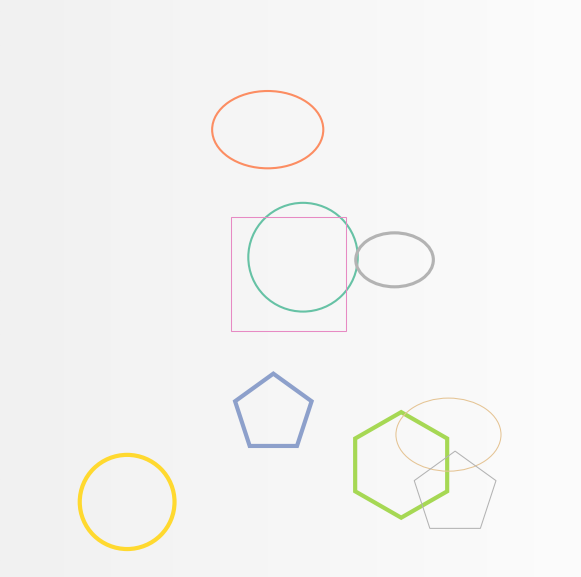[{"shape": "circle", "thickness": 1, "radius": 0.47, "center": [0.521, 0.554]}, {"shape": "oval", "thickness": 1, "radius": 0.48, "center": [0.461, 0.775]}, {"shape": "pentagon", "thickness": 2, "radius": 0.35, "center": [0.47, 0.283]}, {"shape": "square", "thickness": 0.5, "radius": 0.49, "center": [0.496, 0.525]}, {"shape": "hexagon", "thickness": 2, "radius": 0.46, "center": [0.69, 0.194]}, {"shape": "circle", "thickness": 2, "radius": 0.41, "center": [0.219, 0.13]}, {"shape": "oval", "thickness": 0.5, "radius": 0.45, "center": [0.772, 0.247]}, {"shape": "oval", "thickness": 1.5, "radius": 0.33, "center": [0.679, 0.549]}, {"shape": "pentagon", "thickness": 0.5, "radius": 0.37, "center": [0.783, 0.144]}]